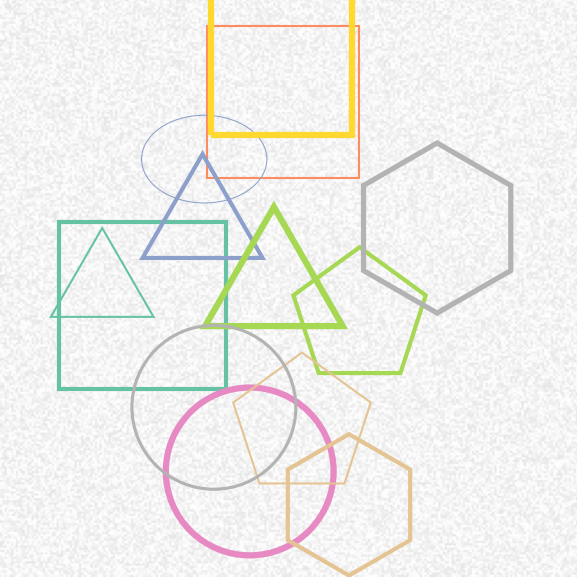[{"shape": "triangle", "thickness": 1, "radius": 0.51, "center": [0.177, 0.502]}, {"shape": "square", "thickness": 2, "radius": 0.72, "center": [0.246, 0.471]}, {"shape": "square", "thickness": 1, "radius": 0.66, "center": [0.49, 0.823]}, {"shape": "oval", "thickness": 0.5, "radius": 0.54, "center": [0.354, 0.724]}, {"shape": "triangle", "thickness": 2, "radius": 0.6, "center": [0.351, 0.612]}, {"shape": "circle", "thickness": 3, "radius": 0.73, "center": [0.432, 0.183]}, {"shape": "triangle", "thickness": 3, "radius": 0.69, "center": [0.474, 0.503]}, {"shape": "pentagon", "thickness": 2, "radius": 0.6, "center": [0.623, 0.451]}, {"shape": "square", "thickness": 3, "radius": 0.61, "center": [0.487, 0.889]}, {"shape": "pentagon", "thickness": 1, "radius": 0.63, "center": [0.523, 0.263]}, {"shape": "hexagon", "thickness": 2, "radius": 0.61, "center": [0.604, 0.125]}, {"shape": "hexagon", "thickness": 2.5, "radius": 0.74, "center": [0.757, 0.604]}, {"shape": "circle", "thickness": 1.5, "radius": 0.71, "center": [0.37, 0.294]}]